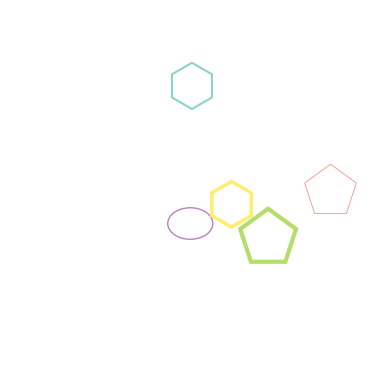[{"shape": "hexagon", "thickness": 1.5, "radius": 0.3, "center": [0.499, 0.777]}, {"shape": "pentagon", "thickness": 0.5, "radius": 0.35, "center": [0.859, 0.503]}, {"shape": "pentagon", "thickness": 3, "radius": 0.38, "center": [0.696, 0.382]}, {"shape": "oval", "thickness": 1, "radius": 0.29, "center": [0.494, 0.419]}, {"shape": "hexagon", "thickness": 2.5, "radius": 0.3, "center": [0.601, 0.469]}]